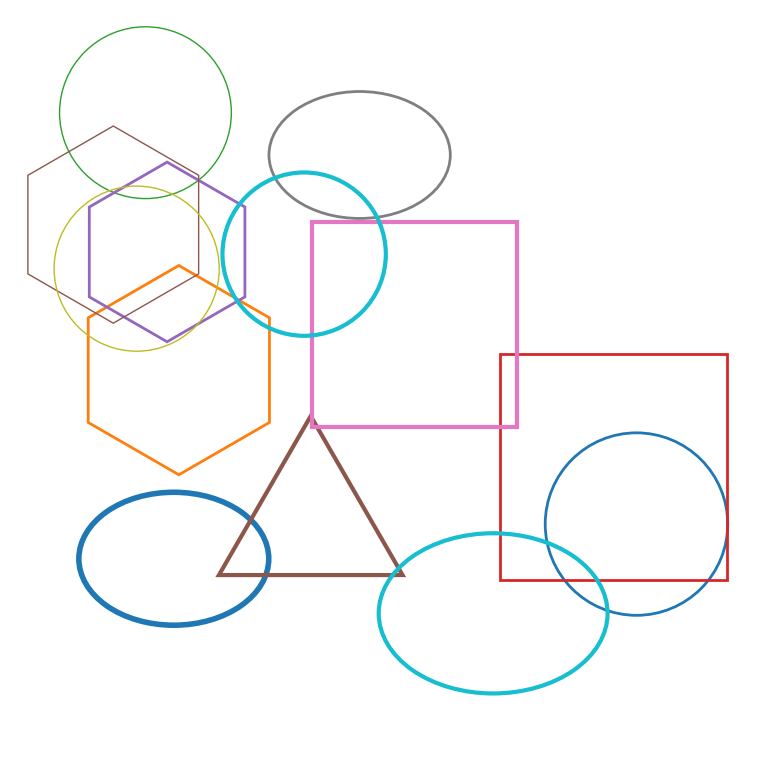[{"shape": "oval", "thickness": 2, "radius": 0.62, "center": [0.226, 0.274]}, {"shape": "circle", "thickness": 1, "radius": 0.59, "center": [0.827, 0.319]}, {"shape": "hexagon", "thickness": 1, "radius": 0.68, "center": [0.232, 0.519]}, {"shape": "circle", "thickness": 0.5, "radius": 0.56, "center": [0.189, 0.854]}, {"shape": "square", "thickness": 1, "radius": 0.74, "center": [0.797, 0.394]}, {"shape": "hexagon", "thickness": 1, "radius": 0.58, "center": [0.217, 0.673]}, {"shape": "hexagon", "thickness": 0.5, "radius": 0.64, "center": [0.147, 0.708]}, {"shape": "triangle", "thickness": 1.5, "radius": 0.69, "center": [0.404, 0.322]}, {"shape": "square", "thickness": 1.5, "radius": 0.67, "center": [0.538, 0.579]}, {"shape": "oval", "thickness": 1, "radius": 0.59, "center": [0.467, 0.799]}, {"shape": "circle", "thickness": 0.5, "radius": 0.54, "center": [0.177, 0.651]}, {"shape": "oval", "thickness": 1.5, "radius": 0.74, "center": [0.64, 0.203]}, {"shape": "circle", "thickness": 1.5, "radius": 0.53, "center": [0.395, 0.67]}]